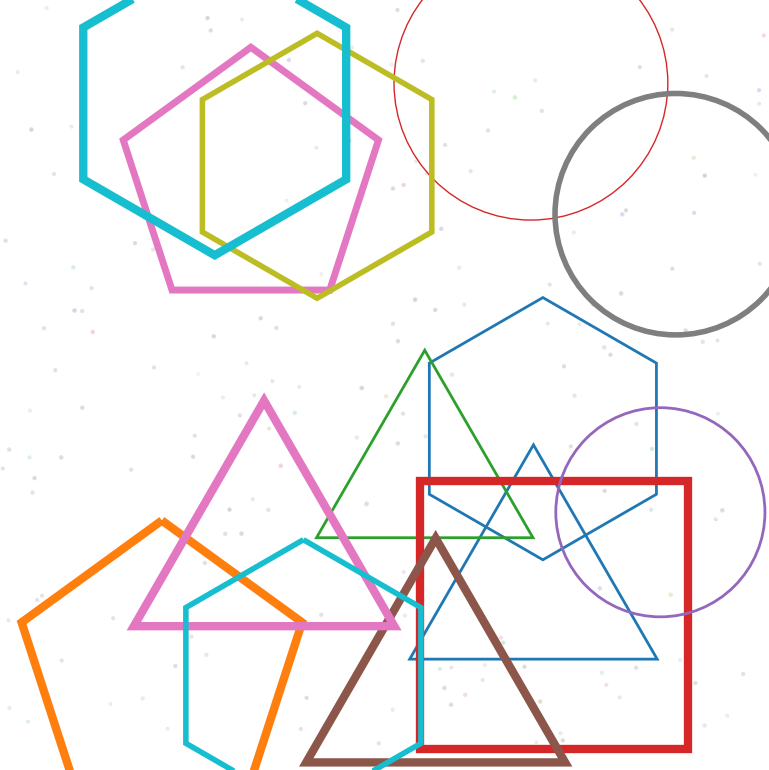[{"shape": "triangle", "thickness": 1, "radius": 0.93, "center": [0.693, 0.237]}, {"shape": "hexagon", "thickness": 1, "radius": 0.85, "center": [0.705, 0.443]}, {"shape": "pentagon", "thickness": 3, "radius": 0.96, "center": [0.21, 0.132]}, {"shape": "triangle", "thickness": 1, "radius": 0.81, "center": [0.552, 0.383]}, {"shape": "circle", "thickness": 0.5, "radius": 0.89, "center": [0.69, 0.892]}, {"shape": "square", "thickness": 3, "radius": 0.87, "center": [0.719, 0.202]}, {"shape": "circle", "thickness": 1, "radius": 0.68, "center": [0.858, 0.335]}, {"shape": "triangle", "thickness": 3, "radius": 0.97, "center": [0.566, 0.107]}, {"shape": "pentagon", "thickness": 2.5, "radius": 0.87, "center": [0.326, 0.764]}, {"shape": "triangle", "thickness": 3, "radius": 0.98, "center": [0.343, 0.284]}, {"shape": "circle", "thickness": 2, "radius": 0.78, "center": [0.878, 0.722]}, {"shape": "hexagon", "thickness": 2, "radius": 0.86, "center": [0.412, 0.785]}, {"shape": "hexagon", "thickness": 2, "radius": 0.88, "center": [0.394, 0.123]}, {"shape": "hexagon", "thickness": 3, "radius": 0.99, "center": [0.279, 0.866]}]